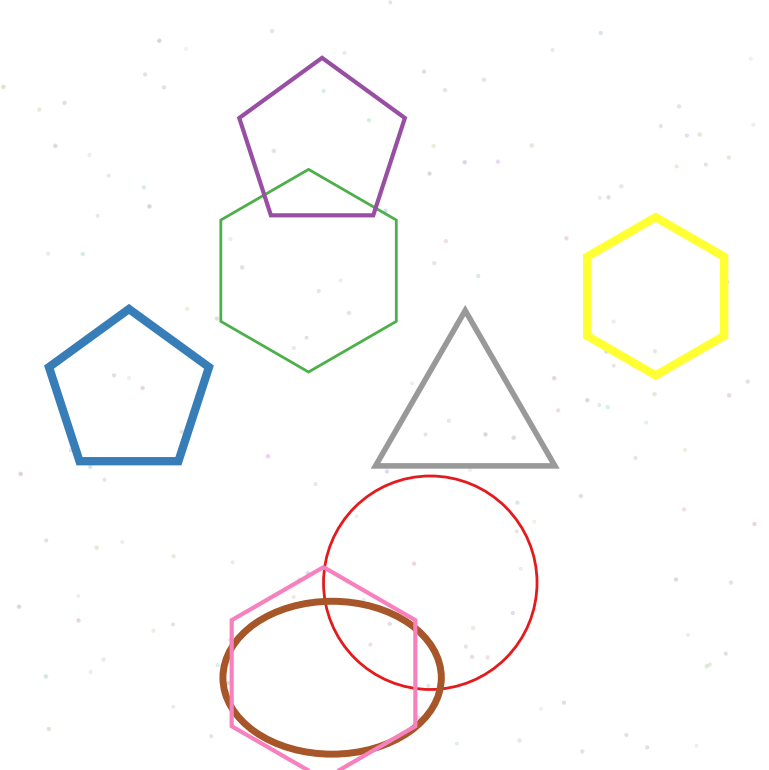[{"shape": "circle", "thickness": 1, "radius": 0.69, "center": [0.559, 0.243]}, {"shape": "pentagon", "thickness": 3, "radius": 0.55, "center": [0.167, 0.489]}, {"shape": "hexagon", "thickness": 1, "radius": 0.66, "center": [0.401, 0.648]}, {"shape": "pentagon", "thickness": 1.5, "radius": 0.57, "center": [0.418, 0.812]}, {"shape": "hexagon", "thickness": 3, "radius": 0.51, "center": [0.851, 0.615]}, {"shape": "oval", "thickness": 2.5, "radius": 0.71, "center": [0.431, 0.12]}, {"shape": "hexagon", "thickness": 1.5, "radius": 0.69, "center": [0.42, 0.126]}, {"shape": "triangle", "thickness": 2, "radius": 0.67, "center": [0.604, 0.462]}]